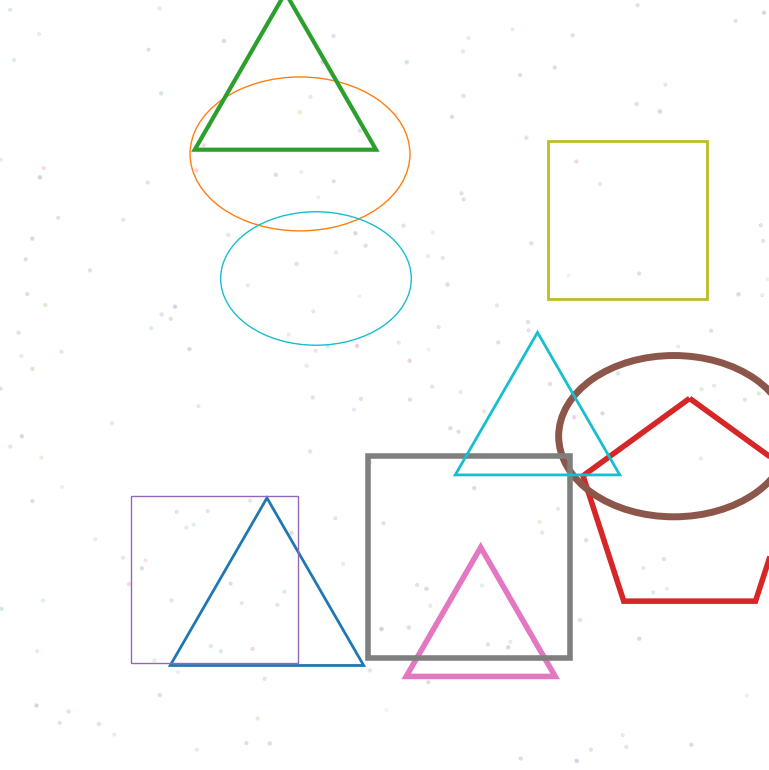[{"shape": "triangle", "thickness": 1, "radius": 0.73, "center": [0.347, 0.208]}, {"shape": "oval", "thickness": 0.5, "radius": 0.71, "center": [0.39, 0.8]}, {"shape": "triangle", "thickness": 1.5, "radius": 0.68, "center": [0.371, 0.874]}, {"shape": "pentagon", "thickness": 2, "radius": 0.73, "center": [0.896, 0.337]}, {"shape": "square", "thickness": 0.5, "radius": 0.54, "center": [0.279, 0.247]}, {"shape": "oval", "thickness": 2.5, "radius": 0.75, "center": [0.875, 0.434]}, {"shape": "triangle", "thickness": 2, "radius": 0.56, "center": [0.624, 0.177]}, {"shape": "square", "thickness": 2, "radius": 0.65, "center": [0.609, 0.277]}, {"shape": "square", "thickness": 1, "radius": 0.52, "center": [0.815, 0.714]}, {"shape": "oval", "thickness": 0.5, "radius": 0.62, "center": [0.41, 0.638]}, {"shape": "triangle", "thickness": 1, "radius": 0.62, "center": [0.698, 0.445]}]